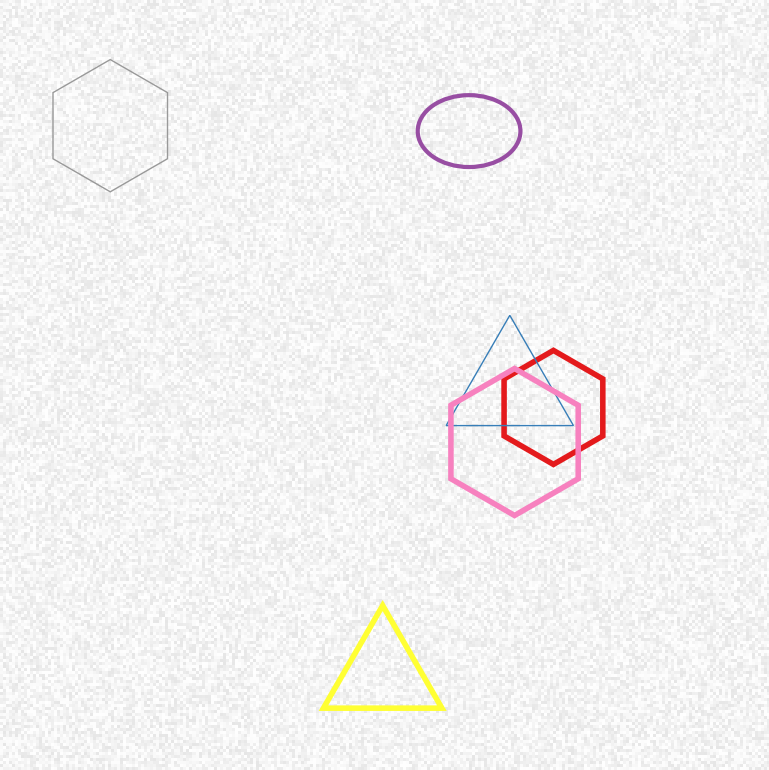[{"shape": "hexagon", "thickness": 2, "radius": 0.37, "center": [0.719, 0.471]}, {"shape": "triangle", "thickness": 0.5, "radius": 0.48, "center": [0.662, 0.495]}, {"shape": "oval", "thickness": 1.5, "radius": 0.33, "center": [0.609, 0.83]}, {"shape": "triangle", "thickness": 2, "radius": 0.44, "center": [0.497, 0.125]}, {"shape": "hexagon", "thickness": 2, "radius": 0.48, "center": [0.668, 0.426]}, {"shape": "hexagon", "thickness": 0.5, "radius": 0.43, "center": [0.143, 0.837]}]